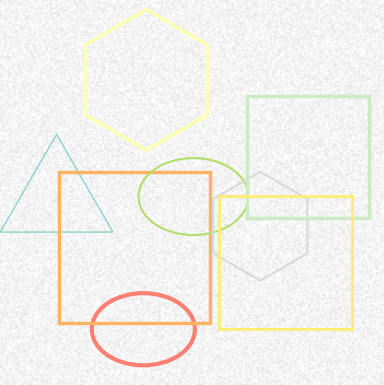[{"shape": "triangle", "thickness": 1, "radius": 0.85, "center": [0.147, 0.482]}, {"shape": "hexagon", "thickness": 2.5, "radius": 0.91, "center": [0.38, 0.793]}, {"shape": "oval", "thickness": 3, "radius": 0.67, "center": [0.372, 0.145]}, {"shape": "square", "thickness": 2.5, "radius": 0.98, "center": [0.35, 0.357]}, {"shape": "oval", "thickness": 1.5, "radius": 0.71, "center": [0.502, 0.489]}, {"shape": "hexagon", "thickness": 1.5, "radius": 0.71, "center": [0.676, 0.413]}, {"shape": "square", "thickness": 2.5, "radius": 0.79, "center": [0.8, 0.592]}, {"shape": "square", "thickness": 2, "radius": 0.86, "center": [0.741, 0.319]}]